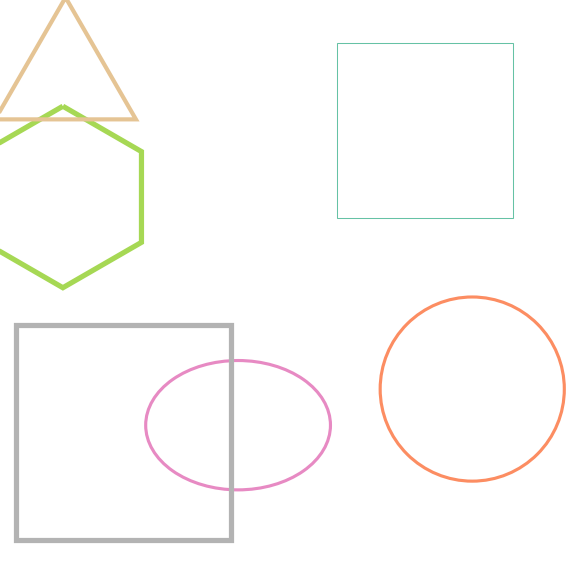[{"shape": "square", "thickness": 0.5, "radius": 0.76, "center": [0.736, 0.773]}, {"shape": "circle", "thickness": 1.5, "radius": 0.8, "center": [0.818, 0.325]}, {"shape": "oval", "thickness": 1.5, "radius": 0.8, "center": [0.412, 0.263]}, {"shape": "hexagon", "thickness": 2.5, "radius": 0.79, "center": [0.109, 0.658]}, {"shape": "triangle", "thickness": 2, "radius": 0.7, "center": [0.114, 0.863]}, {"shape": "square", "thickness": 2.5, "radius": 0.93, "center": [0.214, 0.251]}]